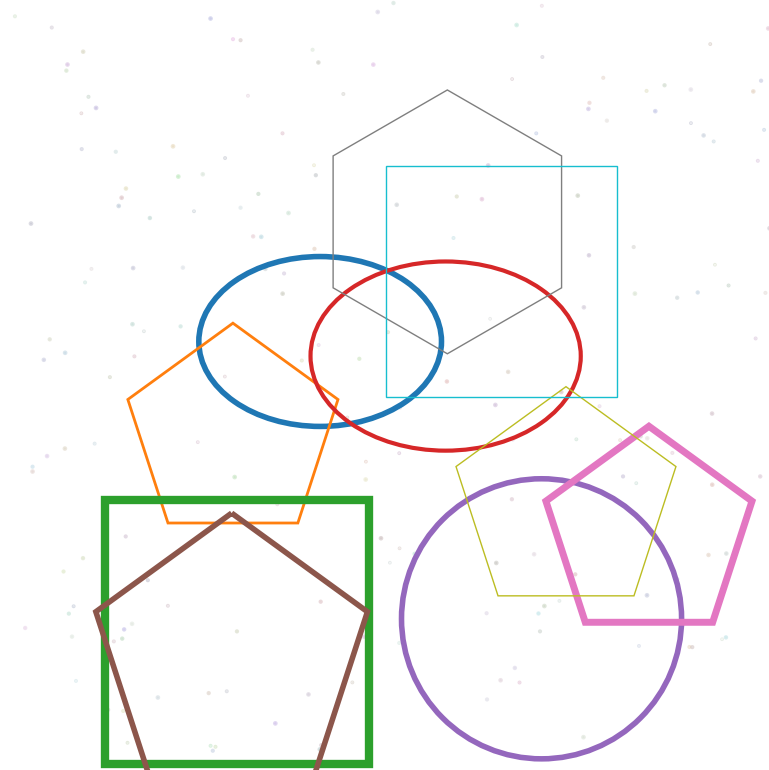[{"shape": "oval", "thickness": 2, "radius": 0.79, "center": [0.416, 0.557]}, {"shape": "pentagon", "thickness": 1, "radius": 0.72, "center": [0.302, 0.437]}, {"shape": "square", "thickness": 3, "radius": 0.86, "center": [0.307, 0.179]}, {"shape": "oval", "thickness": 1.5, "radius": 0.88, "center": [0.579, 0.538]}, {"shape": "circle", "thickness": 2, "radius": 0.91, "center": [0.703, 0.196]}, {"shape": "pentagon", "thickness": 2, "radius": 0.93, "center": [0.301, 0.148]}, {"shape": "pentagon", "thickness": 2.5, "radius": 0.7, "center": [0.843, 0.306]}, {"shape": "hexagon", "thickness": 0.5, "radius": 0.86, "center": [0.581, 0.712]}, {"shape": "pentagon", "thickness": 0.5, "radius": 0.75, "center": [0.735, 0.348]}, {"shape": "square", "thickness": 0.5, "radius": 0.75, "center": [0.651, 0.634]}]